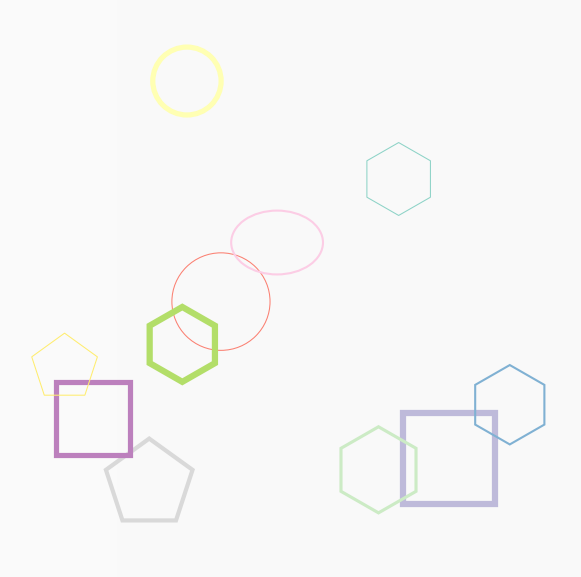[{"shape": "hexagon", "thickness": 0.5, "radius": 0.32, "center": [0.686, 0.689]}, {"shape": "circle", "thickness": 2.5, "radius": 0.29, "center": [0.322, 0.859]}, {"shape": "square", "thickness": 3, "radius": 0.39, "center": [0.773, 0.205]}, {"shape": "circle", "thickness": 0.5, "radius": 0.42, "center": [0.38, 0.477]}, {"shape": "hexagon", "thickness": 1, "radius": 0.34, "center": [0.877, 0.298]}, {"shape": "hexagon", "thickness": 3, "radius": 0.32, "center": [0.314, 0.403]}, {"shape": "oval", "thickness": 1, "radius": 0.39, "center": [0.477, 0.579]}, {"shape": "pentagon", "thickness": 2, "radius": 0.39, "center": [0.257, 0.161]}, {"shape": "square", "thickness": 2.5, "radius": 0.32, "center": [0.16, 0.275]}, {"shape": "hexagon", "thickness": 1.5, "radius": 0.37, "center": [0.651, 0.186]}, {"shape": "pentagon", "thickness": 0.5, "radius": 0.3, "center": [0.111, 0.363]}]